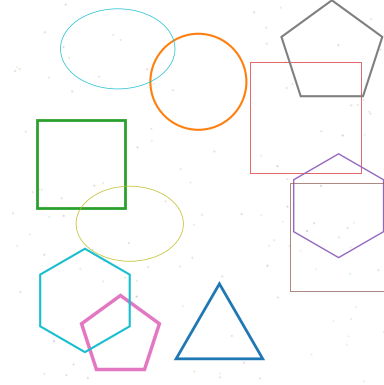[{"shape": "triangle", "thickness": 2, "radius": 0.65, "center": [0.57, 0.133]}, {"shape": "circle", "thickness": 1.5, "radius": 0.62, "center": [0.515, 0.788]}, {"shape": "square", "thickness": 2, "radius": 0.57, "center": [0.211, 0.574]}, {"shape": "square", "thickness": 0.5, "radius": 0.72, "center": [0.794, 0.695]}, {"shape": "hexagon", "thickness": 1, "radius": 0.67, "center": [0.88, 0.466]}, {"shape": "square", "thickness": 0.5, "radius": 0.7, "center": [0.894, 0.384]}, {"shape": "pentagon", "thickness": 2.5, "radius": 0.53, "center": [0.313, 0.126]}, {"shape": "pentagon", "thickness": 1.5, "radius": 0.69, "center": [0.862, 0.862]}, {"shape": "oval", "thickness": 0.5, "radius": 0.7, "center": [0.337, 0.419]}, {"shape": "oval", "thickness": 0.5, "radius": 0.74, "center": [0.306, 0.873]}, {"shape": "hexagon", "thickness": 1.5, "radius": 0.67, "center": [0.221, 0.22]}]